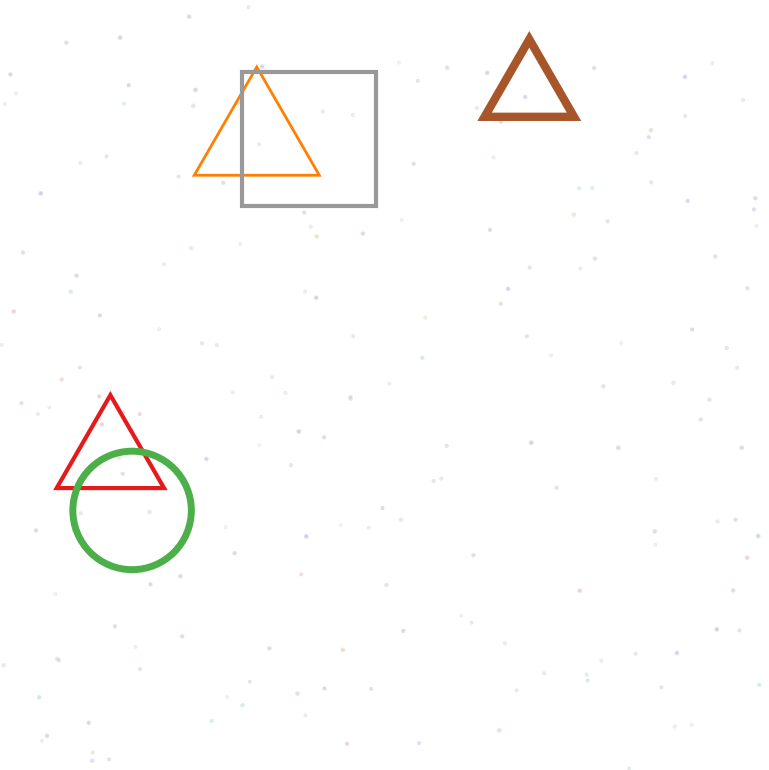[{"shape": "triangle", "thickness": 1.5, "radius": 0.4, "center": [0.143, 0.406]}, {"shape": "circle", "thickness": 2.5, "radius": 0.38, "center": [0.172, 0.337]}, {"shape": "triangle", "thickness": 1, "radius": 0.47, "center": [0.333, 0.819]}, {"shape": "triangle", "thickness": 3, "radius": 0.34, "center": [0.687, 0.882]}, {"shape": "square", "thickness": 1.5, "radius": 0.43, "center": [0.401, 0.82]}]